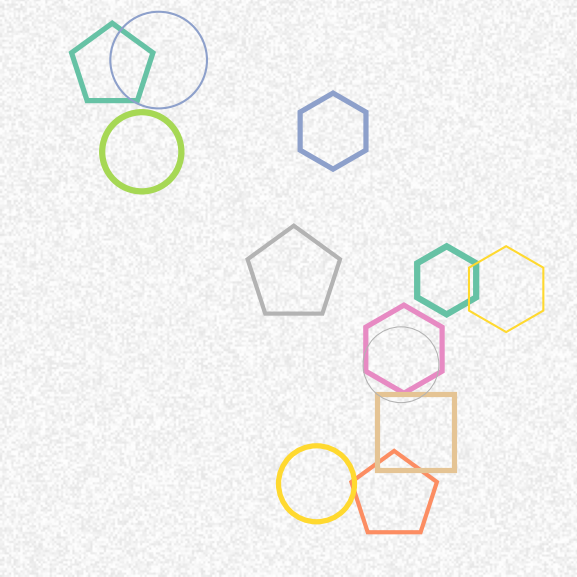[{"shape": "hexagon", "thickness": 3, "radius": 0.29, "center": [0.773, 0.514]}, {"shape": "pentagon", "thickness": 2.5, "radius": 0.37, "center": [0.194, 0.885]}, {"shape": "pentagon", "thickness": 2, "radius": 0.39, "center": [0.683, 0.14]}, {"shape": "circle", "thickness": 1, "radius": 0.42, "center": [0.275, 0.895]}, {"shape": "hexagon", "thickness": 2.5, "radius": 0.33, "center": [0.577, 0.772]}, {"shape": "hexagon", "thickness": 2.5, "radius": 0.38, "center": [0.699, 0.394]}, {"shape": "circle", "thickness": 3, "radius": 0.34, "center": [0.246, 0.736]}, {"shape": "hexagon", "thickness": 1, "radius": 0.37, "center": [0.876, 0.498]}, {"shape": "circle", "thickness": 2.5, "radius": 0.33, "center": [0.548, 0.161]}, {"shape": "square", "thickness": 2.5, "radius": 0.33, "center": [0.72, 0.251]}, {"shape": "circle", "thickness": 0.5, "radius": 0.33, "center": [0.694, 0.368]}, {"shape": "pentagon", "thickness": 2, "radius": 0.42, "center": [0.509, 0.524]}]